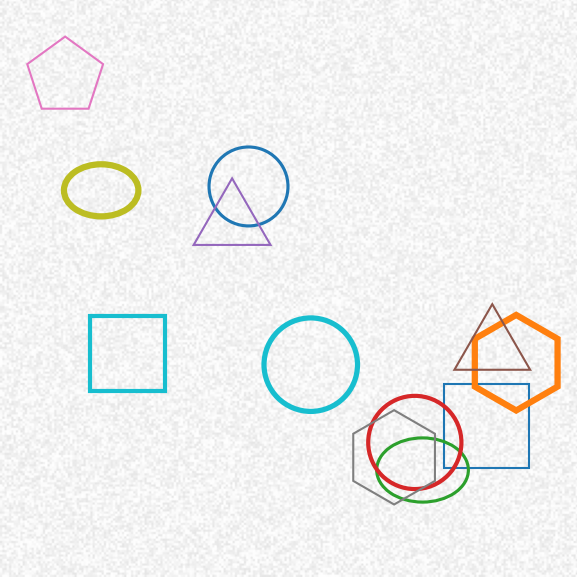[{"shape": "square", "thickness": 1, "radius": 0.37, "center": [0.842, 0.261]}, {"shape": "circle", "thickness": 1.5, "radius": 0.34, "center": [0.43, 0.676]}, {"shape": "hexagon", "thickness": 3, "radius": 0.41, "center": [0.894, 0.371]}, {"shape": "oval", "thickness": 1.5, "radius": 0.4, "center": [0.732, 0.185]}, {"shape": "circle", "thickness": 2, "radius": 0.4, "center": [0.718, 0.233]}, {"shape": "triangle", "thickness": 1, "radius": 0.38, "center": [0.402, 0.613]}, {"shape": "triangle", "thickness": 1, "radius": 0.38, "center": [0.852, 0.397]}, {"shape": "pentagon", "thickness": 1, "radius": 0.35, "center": [0.113, 0.867]}, {"shape": "hexagon", "thickness": 1, "radius": 0.41, "center": [0.682, 0.207]}, {"shape": "oval", "thickness": 3, "radius": 0.32, "center": [0.175, 0.67]}, {"shape": "square", "thickness": 2, "radius": 0.33, "center": [0.221, 0.387]}, {"shape": "circle", "thickness": 2.5, "radius": 0.4, "center": [0.538, 0.368]}]